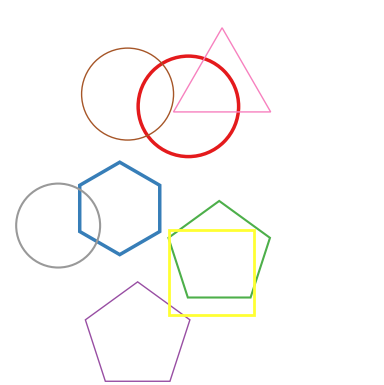[{"shape": "circle", "thickness": 2.5, "radius": 0.65, "center": [0.489, 0.724]}, {"shape": "hexagon", "thickness": 2.5, "radius": 0.6, "center": [0.311, 0.459]}, {"shape": "pentagon", "thickness": 1.5, "radius": 0.69, "center": [0.569, 0.339]}, {"shape": "pentagon", "thickness": 1, "radius": 0.71, "center": [0.358, 0.125]}, {"shape": "square", "thickness": 2, "radius": 0.55, "center": [0.55, 0.293]}, {"shape": "circle", "thickness": 1, "radius": 0.6, "center": [0.331, 0.756]}, {"shape": "triangle", "thickness": 1, "radius": 0.73, "center": [0.577, 0.782]}, {"shape": "circle", "thickness": 1.5, "radius": 0.55, "center": [0.151, 0.414]}]